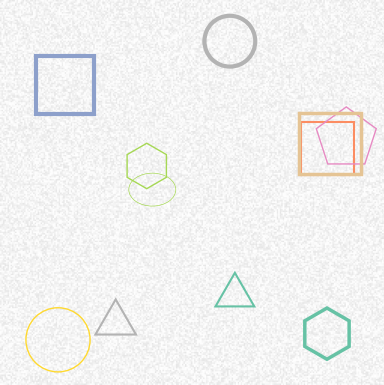[{"shape": "triangle", "thickness": 1.5, "radius": 0.29, "center": [0.61, 0.233]}, {"shape": "hexagon", "thickness": 2.5, "radius": 0.33, "center": [0.849, 0.133]}, {"shape": "square", "thickness": 1.5, "radius": 0.34, "center": [0.852, 0.613]}, {"shape": "square", "thickness": 3, "radius": 0.37, "center": [0.17, 0.779]}, {"shape": "pentagon", "thickness": 1, "radius": 0.41, "center": [0.899, 0.64]}, {"shape": "oval", "thickness": 0.5, "radius": 0.31, "center": [0.396, 0.507]}, {"shape": "hexagon", "thickness": 1, "radius": 0.29, "center": [0.381, 0.569]}, {"shape": "circle", "thickness": 1, "radius": 0.42, "center": [0.151, 0.117]}, {"shape": "square", "thickness": 2.5, "radius": 0.4, "center": [0.857, 0.627]}, {"shape": "triangle", "thickness": 1.5, "radius": 0.3, "center": [0.301, 0.161]}, {"shape": "circle", "thickness": 3, "radius": 0.33, "center": [0.597, 0.893]}]